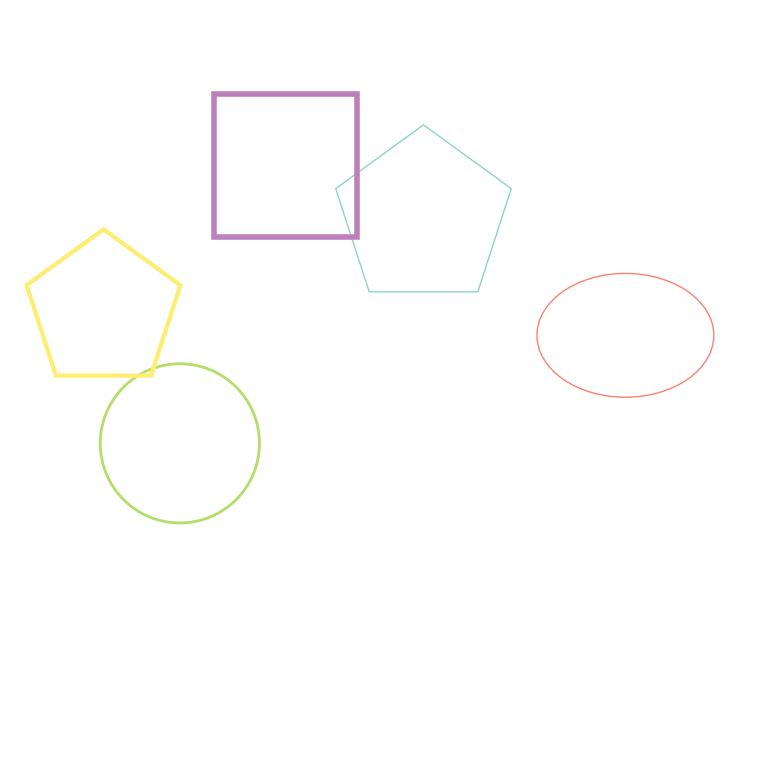[{"shape": "pentagon", "thickness": 0.5, "radius": 0.6, "center": [0.55, 0.718]}, {"shape": "oval", "thickness": 0.5, "radius": 0.57, "center": [0.812, 0.565]}, {"shape": "circle", "thickness": 1, "radius": 0.52, "center": [0.234, 0.424]}, {"shape": "square", "thickness": 2, "radius": 0.46, "center": [0.37, 0.786]}, {"shape": "pentagon", "thickness": 1.5, "radius": 0.52, "center": [0.134, 0.597]}]